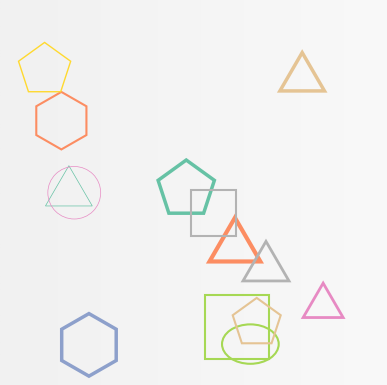[{"shape": "triangle", "thickness": 0.5, "radius": 0.35, "center": [0.178, 0.5]}, {"shape": "pentagon", "thickness": 2.5, "radius": 0.38, "center": [0.481, 0.508]}, {"shape": "hexagon", "thickness": 1.5, "radius": 0.37, "center": [0.158, 0.687]}, {"shape": "triangle", "thickness": 3, "radius": 0.38, "center": [0.606, 0.359]}, {"shape": "hexagon", "thickness": 2.5, "radius": 0.41, "center": [0.23, 0.104]}, {"shape": "triangle", "thickness": 2, "radius": 0.3, "center": [0.834, 0.205]}, {"shape": "circle", "thickness": 0.5, "radius": 0.34, "center": [0.192, 0.499]}, {"shape": "oval", "thickness": 1.5, "radius": 0.37, "center": [0.646, 0.106]}, {"shape": "square", "thickness": 1.5, "radius": 0.41, "center": [0.613, 0.151]}, {"shape": "pentagon", "thickness": 1, "radius": 0.35, "center": [0.115, 0.819]}, {"shape": "triangle", "thickness": 2.5, "radius": 0.33, "center": [0.78, 0.797]}, {"shape": "pentagon", "thickness": 1.5, "radius": 0.33, "center": [0.662, 0.161]}, {"shape": "triangle", "thickness": 2, "radius": 0.34, "center": [0.686, 0.305]}, {"shape": "square", "thickness": 1.5, "radius": 0.3, "center": [0.551, 0.447]}]